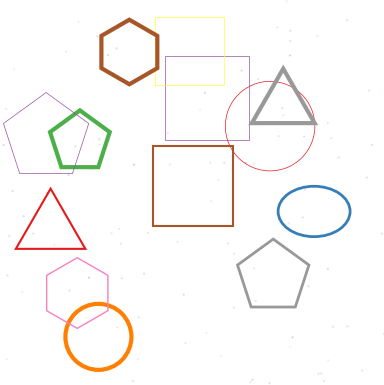[{"shape": "circle", "thickness": 0.5, "radius": 0.58, "center": [0.702, 0.672]}, {"shape": "triangle", "thickness": 1.5, "radius": 0.52, "center": [0.131, 0.406]}, {"shape": "oval", "thickness": 2, "radius": 0.47, "center": [0.816, 0.451]}, {"shape": "pentagon", "thickness": 3, "radius": 0.41, "center": [0.207, 0.632]}, {"shape": "pentagon", "thickness": 0.5, "radius": 0.58, "center": [0.12, 0.643]}, {"shape": "square", "thickness": 0.5, "radius": 0.54, "center": [0.537, 0.745]}, {"shape": "circle", "thickness": 3, "radius": 0.43, "center": [0.256, 0.125]}, {"shape": "square", "thickness": 0.5, "radius": 0.44, "center": [0.492, 0.867]}, {"shape": "square", "thickness": 1.5, "radius": 0.52, "center": [0.501, 0.517]}, {"shape": "hexagon", "thickness": 3, "radius": 0.42, "center": [0.336, 0.865]}, {"shape": "hexagon", "thickness": 1, "radius": 0.46, "center": [0.201, 0.239]}, {"shape": "triangle", "thickness": 3, "radius": 0.47, "center": [0.736, 0.727]}, {"shape": "pentagon", "thickness": 2, "radius": 0.49, "center": [0.71, 0.281]}]